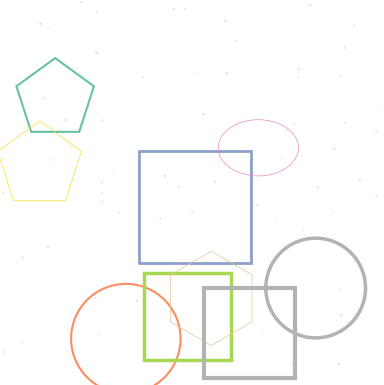[{"shape": "pentagon", "thickness": 1.5, "radius": 0.53, "center": [0.143, 0.743]}, {"shape": "circle", "thickness": 1.5, "radius": 0.71, "center": [0.327, 0.12]}, {"shape": "square", "thickness": 2, "radius": 0.72, "center": [0.506, 0.462]}, {"shape": "oval", "thickness": 0.5, "radius": 0.52, "center": [0.671, 0.616]}, {"shape": "square", "thickness": 2.5, "radius": 0.57, "center": [0.486, 0.178]}, {"shape": "pentagon", "thickness": 0.5, "radius": 0.57, "center": [0.103, 0.571]}, {"shape": "hexagon", "thickness": 0.5, "radius": 0.61, "center": [0.549, 0.225]}, {"shape": "circle", "thickness": 2.5, "radius": 0.65, "center": [0.82, 0.252]}, {"shape": "square", "thickness": 3, "radius": 0.59, "center": [0.648, 0.135]}]